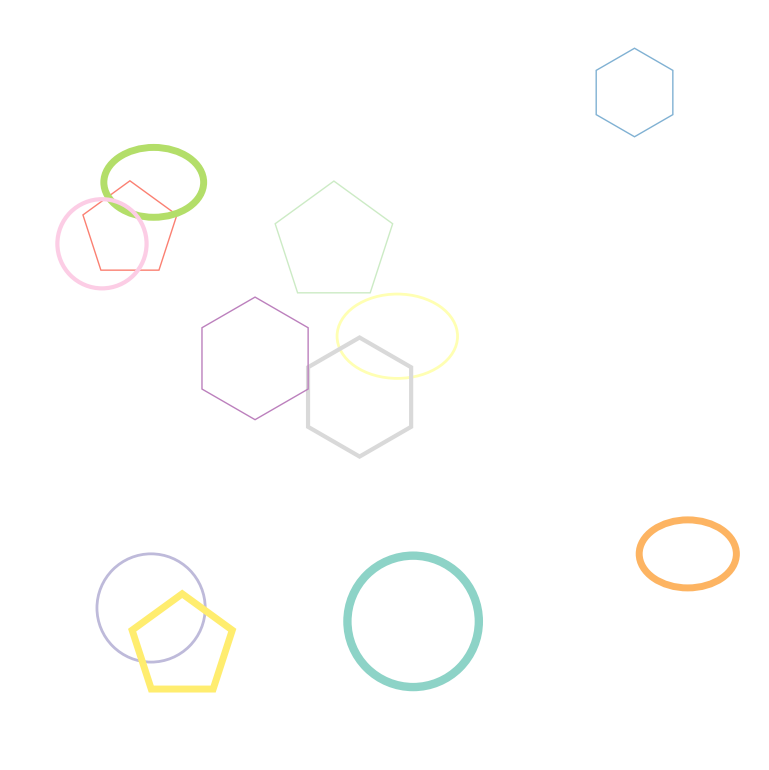[{"shape": "circle", "thickness": 3, "radius": 0.43, "center": [0.537, 0.193]}, {"shape": "oval", "thickness": 1, "radius": 0.39, "center": [0.516, 0.563]}, {"shape": "circle", "thickness": 1, "radius": 0.35, "center": [0.196, 0.21]}, {"shape": "pentagon", "thickness": 0.5, "radius": 0.32, "center": [0.169, 0.701]}, {"shape": "hexagon", "thickness": 0.5, "radius": 0.29, "center": [0.824, 0.88]}, {"shape": "oval", "thickness": 2.5, "radius": 0.32, "center": [0.893, 0.281]}, {"shape": "oval", "thickness": 2.5, "radius": 0.32, "center": [0.2, 0.763]}, {"shape": "circle", "thickness": 1.5, "radius": 0.29, "center": [0.132, 0.683]}, {"shape": "hexagon", "thickness": 1.5, "radius": 0.39, "center": [0.467, 0.484]}, {"shape": "hexagon", "thickness": 0.5, "radius": 0.4, "center": [0.331, 0.535]}, {"shape": "pentagon", "thickness": 0.5, "radius": 0.4, "center": [0.434, 0.685]}, {"shape": "pentagon", "thickness": 2.5, "radius": 0.34, "center": [0.237, 0.16]}]